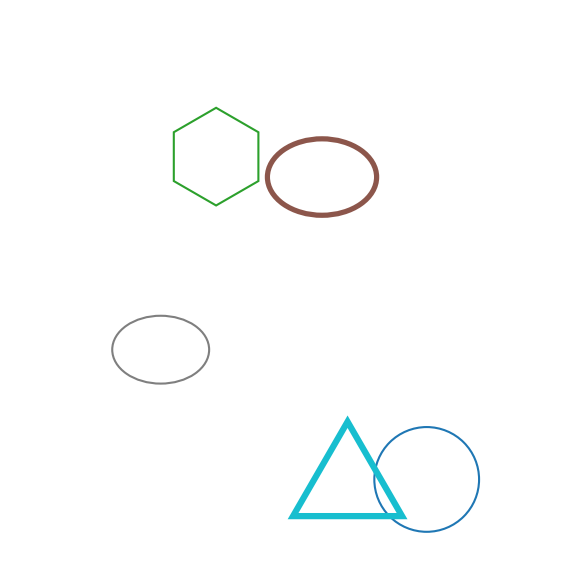[{"shape": "circle", "thickness": 1, "radius": 0.45, "center": [0.739, 0.169]}, {"shape": "hexagon", "thickness": 1, "radius": 0.42, "center": [0.374, 0.728]}, {"shape": "oval", "thickness": 2.5, "radius": 0.47, "center": [0.558, 0.693]}, {"shape": "oval", "thickness": 1, "radius": 0.42, "center": [0.278, 0.394]}, {"shape": "triangle", "thickness": 3, "radius": 0.54, "center": [0.602, 0.16]}]